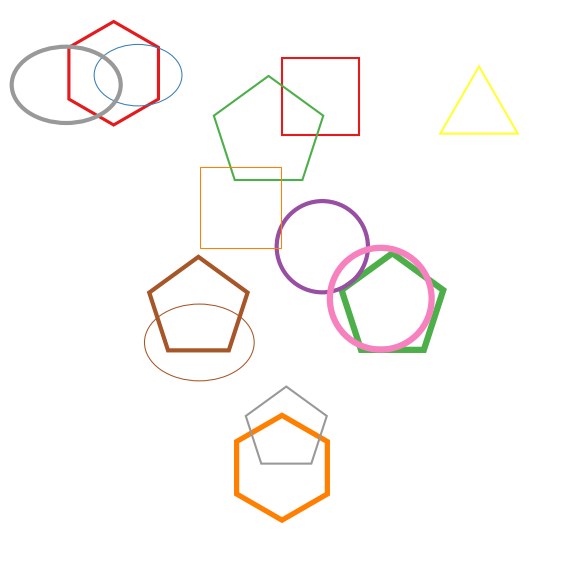[{"shape": "hexagon", "thickness": 1.5, "radius": 0.45, "center": [0.197, 0.872]}, {"shape": "square", "thickness": 1, "radius": 0.34, "center": [0.555, 0.832]}, {"shape": "oval", "thickness": 0.5, "radius": 0.38, "center": [0.239, 0.869]}, {"shape": "pentagon", "thickness": 1, "radius": 0.5, "center": [0.465, 0.768]}, {"shape": "pentagon", "thickness": 3, "radius": 0.46, "center": [0.68, 0.468]}, {"shape": "circle", "thickness": 2, "radius": 0.4, "center": [0.558, 0.572]}, {"shape": "hexagon", "thickness": 2.5, "radius": 0.45, "center": [0.488, 0.189]}, {"shape": "square", "thickness": 0.5, "radius": 0.35, "center": [0.416, 0.64]}, {"shape": "triangle", "thickness": 1, "radius": 0.39, "center": [0.829, 0.807]}, {"shape": "pentagon", "thickness": 2, "radius": 0.45, "center": [0.344, 0.465]}, {"shape": "oval", "thickness": 0.5, "radius": 0.47, "center": [0.345, 0.406]}, {"shape": "circle", "thickness": 3, "radius": 0.44, "center": [0.659, 0.482]}, {"shape": "pentagon", "thickness": 1, "radius": 0.37, "center": [0.496, 0.256]}, {"shape": "oval", "thickness": 2, "radius": 0.47, "center": [0.115, 0.852]}]